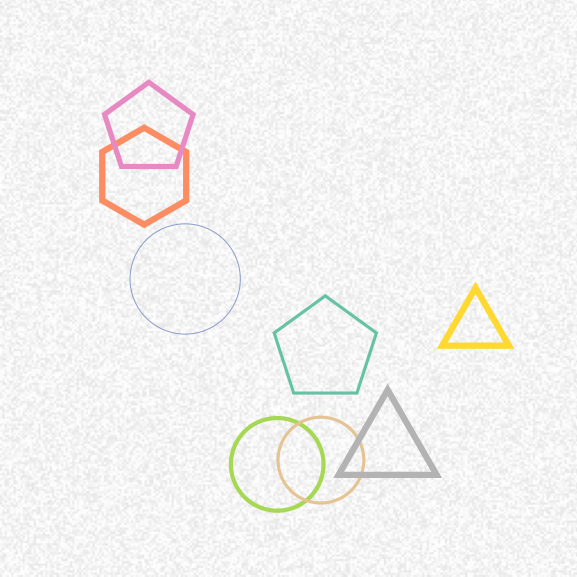[{"shape": "pentagon", "thickness": 1.5, "radius": 0.47, "center": [0.563, 0.394]}, {"shape": "hexagon", "thickness": 3, "radius": 0.42, "center": [0.25, 0.694]}, {"shape": "circle", "thickness": 0.5, "radius": 0.48, "center": [0.321, 0.516]}, {"shape": "pentagon", "thickness": 2.5, "radius": 0.4, "center": [0.258, 0.776]}, {"shape": "circle", "thickness": 2, "radius": 0.4, "center": [0.48, 0.195]}, {"shape": "triangle", "thickness": 3, "radius": 0.33, "center": [0.823, 0.434]}, {"shape": "circle", "thickness": 1.5, "radius": 0.37, "center": [0.556, 0.202]}, {"shape": "triangle", "thickness": 3, "radius": 0.49, "center": [0.671, 0.226]}]